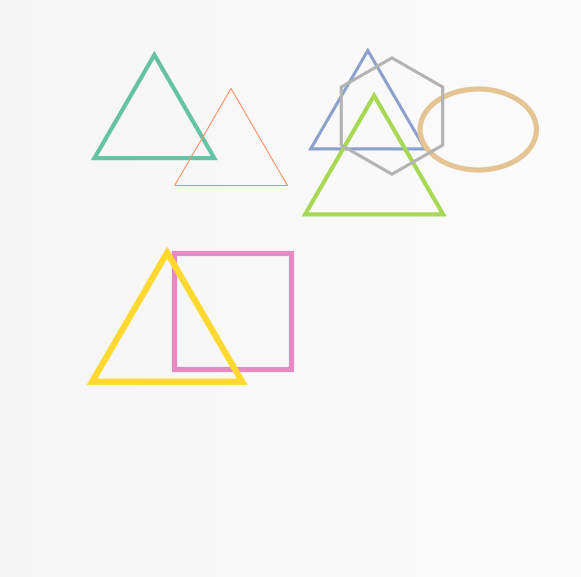[{"shape": "triangle", "thickness": 2, "radius": 0.6, "center": [0.266, 0.785]}, {"shape": "triangle", "thickness": 0.5, "radius": 0.56, "center": [0.398, 0.734]}, {"shape": "triangle", "thickness": 1.5, "radius": 0.57, "center": [0.633, 0.798]}, {"shape": "square", "thickness": 2.5, "radius": 0.5, "center": [0.4, 0.46]}, {"shape": "triangle", "thickness": 2, "radius": 0.69, "center": [0.644, 0.696]}, {"shape": "triangle", "thickness": 3, "radius": 0.75, "center": [0.288, 0.413]}, {"shape": "oval", "thickness": 2.5, "radius": 0.5, "center": [0.823, 0.775]}, {"shape": "hexagon", "thickness": 1.5, "radius": 0.5, "center": [0.674, 0.798]}]